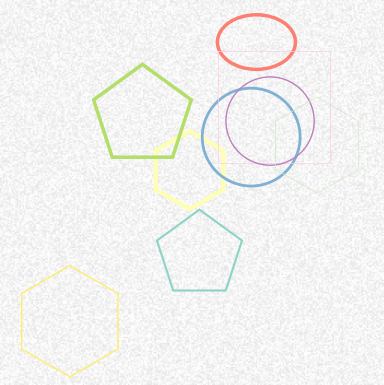[{"shape": "pentagon", "thickness": 1.5, "radius": 0.58, "center": [0.518, 0.339]}, {"shape": "hexagon", "thickness": 3, "radius": 0.51, "center": [0.492, 0.558]}, {"shape": "oval", "thickness": 2.5, "radius": 0.51, "center": [0.666, 0.891]}, {"shape": "circle", "thickness": 2, "radius": 0.64, "center": [0.652, 0.644]}, {"shape": "pentagon", "thickness": 2.5, "radius": 0.67, "center": [0.37, 0.7]}, {"shape": "square", "thickness": 0.5, "radius": 0.73, "center": [0.711, 0.721]}, {"shape": "circle", "thickness": 1, "radius": 0.57, "center": [0.701, 0.686]}, {"shape": "hexagon", "thickness": 0.5, "radius": 0.62, "center": [0.824, 0.623]}, {"shape": "hexagon", "thickness": 1, "radius": 0.72, "center": [0.181, 0.166]}]